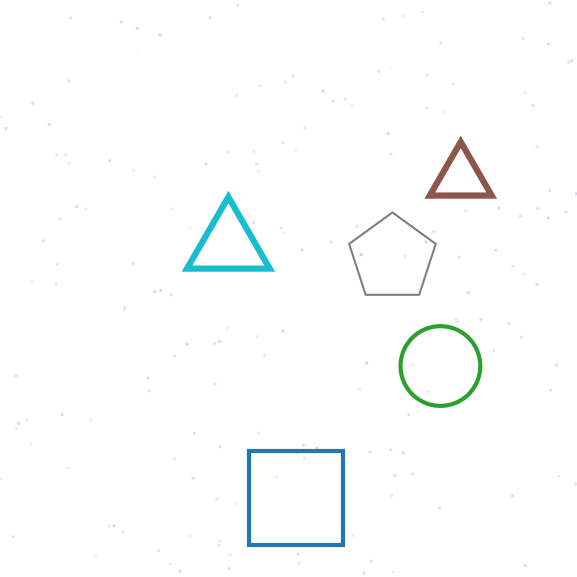[{"shape": "square", "thickness": 2, "radius": 0.41, "center": [0.512, 0.137]}, {"shape": "circle", "thickness": 2, "radius": 0.35, "center": [0.763, 0.365]}, {"shape": "triangle", "thickness": 3, "radius": 0.31, "center": [0.798, 0.691]}, {"shape": "pentagon", "thickness": 1, "radius": 0.39, "center": [0.68, 0.552]}, {"shape": "triangle", "thickness": 3, "radius": 0.41, "center": [0.395, 0.575]}]